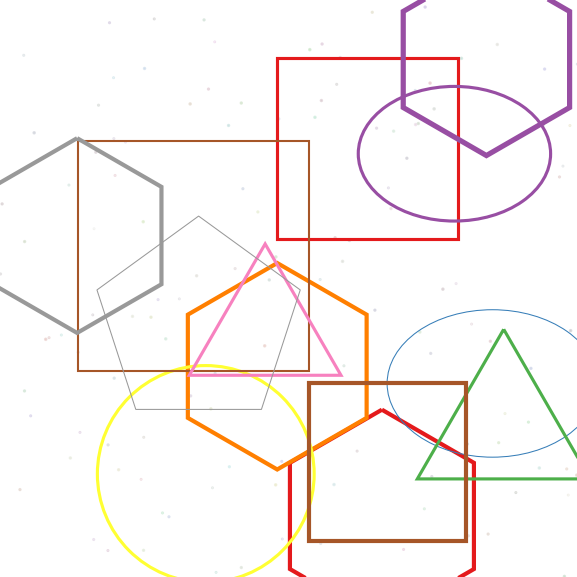[{"shape": "hexagon", "thickness": 2, "radius": 0.92, "center": [0.661, 0.106]}, {"shape": "square", "thickness": 1.5, "radius": 0.78, "center": [0.637, 0.742]}, {"shape": "oval", "thickness": 0.5, "radius": 0.91, "center": [0.853, 0.335]}, {"shape": "triangle", "thickness": 1.5, "radius": 0.86, "center": [0.872, 0.256]}, {"shape": "oval", "thickness": 1.5, "radius": 0.83, "center": [0.787, 0.733]}, {"shape": "hexagon", "thickness": 2.5, "radius": 0.83, "center": [0.842, 0.896]}, {"shape": "hexagon", "thickness": 2, "radius": 0.89, "center": [0.48, 0.365]}, {"shape": "circle", "thickness": 1.5, "radius": 0.94, "center": [0.356, 0.178]}, {"shape": "square", "thickness": 2, "radius": 0.68, "center": [0.671, 0.199]}, {"shape": "square", "thickness": 1, "radius": 1.0, "center": [0.335, 0.556]}, {"shape": "triangle", "thickness": 1.5, "radius": 0.76, "center": [0.459, 0.425]}, {"shape": "hexagon", "thickness": 2, "radius": 0.84, "center": [0.134, 0.591]}, {"shape": "pentagon", "thickness": 0.5, "radius": 0.93, "center": [0.344, 0.44]}]